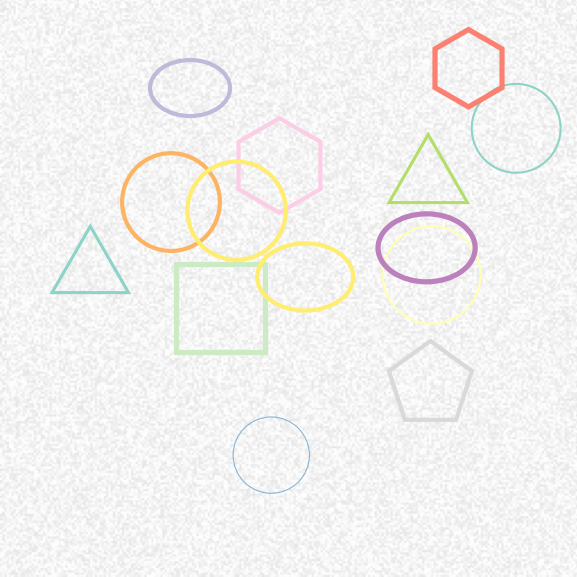[{"shape": "triangle", "thickness": 1.5, "radius": 0.38, "center": [0.156, 0.531]}, {"shape": "circle", "thickness": 1, "radius": 0.38, "center": [0.894, 0.777]}, {"shape": "circle", "thickness": 1, "radius": 0.42, "center": [0.747, 0.523]}, {"shape": "oval", "thickness": 2, "radius": 0.35, "center": [0.329, 0.847]}, {"shape": "hexagon", "thickness": 2.5, "radius": 0.33, "center": [0.811, 0.881]}, {"shape": "circle", "thickness": 0.5, "radius": 0.33, "center": [0.47, 0.211]}, {"shape": "circle", "thickness": 2, "radius": 0.42, "center": [0.296, 0.649]}, {"shape": "triangle", "thickness": 1.5, "radius": 0.39, "center": [0.741, 0.688]}, {"shape": "hexagon", "thickness": 2, "radius": 0.41, "center": [0.484, 0.713]}, {"shape": "pentagon", "thickness": 2, "radius": 0.38, "center": [0.745, 0.333]}, {"shape": "oval", "thickness": 2.5, "radius": 0.42, "center": [0.739, 0.57]}, {"shape": "square", "thickness": 2.5, "radius": 0.38, "center": [0.381, 0.465]}, {"shape": "oval", "thickness": 2, "radius": 0.42, "center": [0.528, 0.52]}, {"shape": "circle", "thickness": 2, "radius": 0.43, "center": [0.41, 0.634]}]